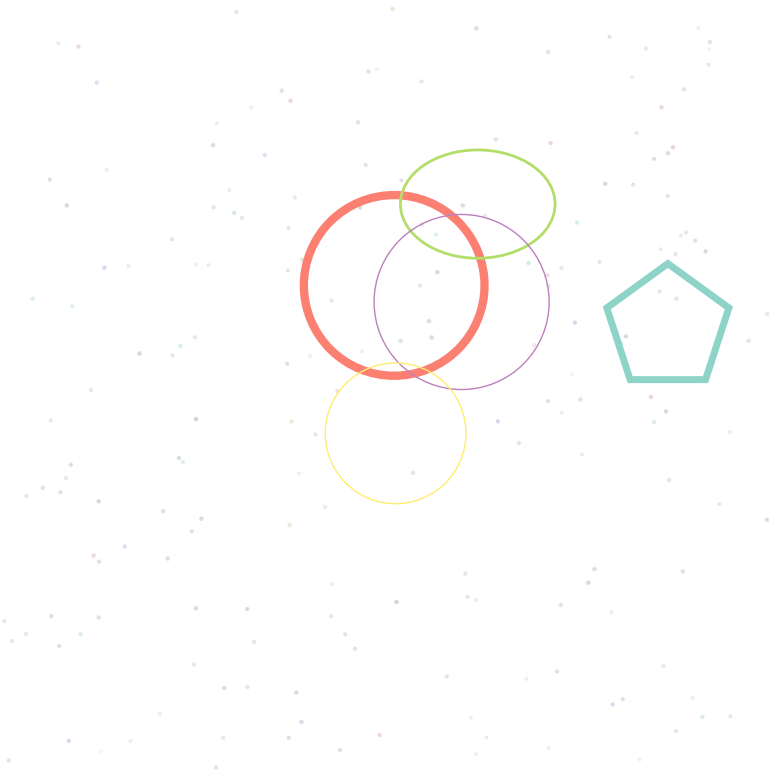[{"shape": "pentagon", "thickness": 2.5, "radius": 0.42, "center": [0.867, 0.574]}, {"shape": "circle", "thickness": 3, "radius": 0.59, "center": [0.512, 0.629]}, {"shape": "oval", "thickness": 1, "radius": 0.5, "center": [0.62, 0.735]}, {"shape": "circle", "thickness": 0.5, "radius": 0.57, "center": [0.599, 0.608]}, {"shape": "circle", "thickness": 0.5, "radius": 0.46, "center": [0.514, 0.437]}]